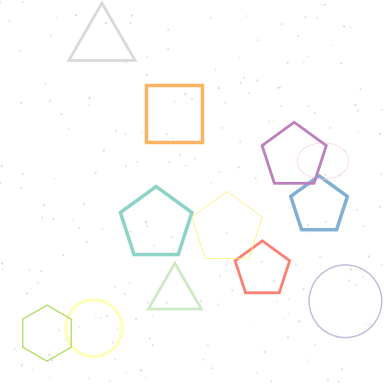[{"shape": "pentagon", "thickness": 2.5, "radius": 0.49, "center": [0.406, 0.418]}, {"shape": "circle", "thickness": 2, "radius": 0.37, "center": [0.244, 0.148]}, {"shape": "circle", "thickness": 1, "radius": 0.47, "center": [0.897, 0.218]}, {"shape": "pentagon", "thickness": 2, "radius": 0.37, "center": [0.681, 0.3]}, {"shape": "pentagon", "thickness": 2.5, "radius": 0.39, "center": [0.829, 0.466]}, {"shape": "square", "thickness": 2.5, "radius": 0.37, "center": [0.453, 0.705]}, {"shape": "hexagon", "thickness": 1, "radius": 0.36, "center": [0.122, 0.135]}, {"shape": "oval", "thickness": 0.5, "radius": 0.34, "center": [0.839, 0.582]}, {"shape": "triangle", "thickness": 2, "radius": 0.5, "center": [0.265, 0.893]}, {"shape": "pentagon", "thickness": 2, "radius": 0.44, "center": [0.764, 0.595]}, {"shape": "triangle", "thickness": 2, "radius": 0.4, "center": [0.454, 0.237]}, {"shape": "pentagon", "thickness": 0.5, "radius": 0.48, "center": [0.59, 0.407]}]